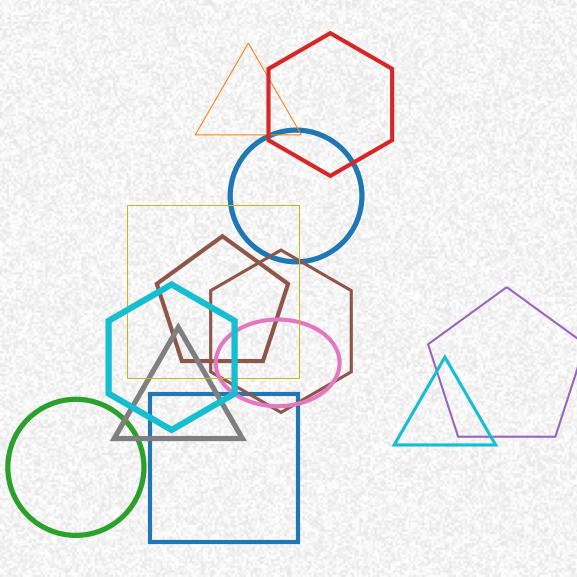[{"shape": "square", "thickness": 2, "radius": 0.64, "center": [0.388, 0.188]}, {"shape": "circle", "thickness": 2.5, "radius": 0.57, "center": [0.513, 0.66]}, {"shape": "triangle", "thickness": 0.5, "radius": 0.53, "center": [0.43, 0.819]}, {"shape": "circle", "thickness": 2.5, "radius": 0.59, "center": [0.131, 0.19]}, {"shape": "hexagon", "thickness": 2, "radius": 0.62, "center": [0.572, 0.818]}, {"shape": "pentagon", "thickness": 1, "radius": 0.72, "center": [0.877, 0.359]}, {"shape": "hexagon", "thickness": 1.5, "radius": 0.7, "center": [0.487, 0.426]}, {"shape": "pentagon", "thickness": 2, "radius": 0.6, "center": [0.385, 0.471]}, {"shape": "oval", "thickness": 2, "radius": 0.54, "center": [0.481, 0.371]}, {"shape": "triangle", "thickness": 2.5, "radius": 0.64, "center": [0.309, 0.304]}, {"shape": "square", "thickness": 0.5, "radius": 0.75, "center": [0.369, 0.494]}, {"shape": "hexagon", "thickness": 3, "radius": 0.63, "center": [0.297, 0.381]}, {"shape": "triangle", "thickness": 1.5, "radius": 0.51, "center": [0.77, 0.279]}]